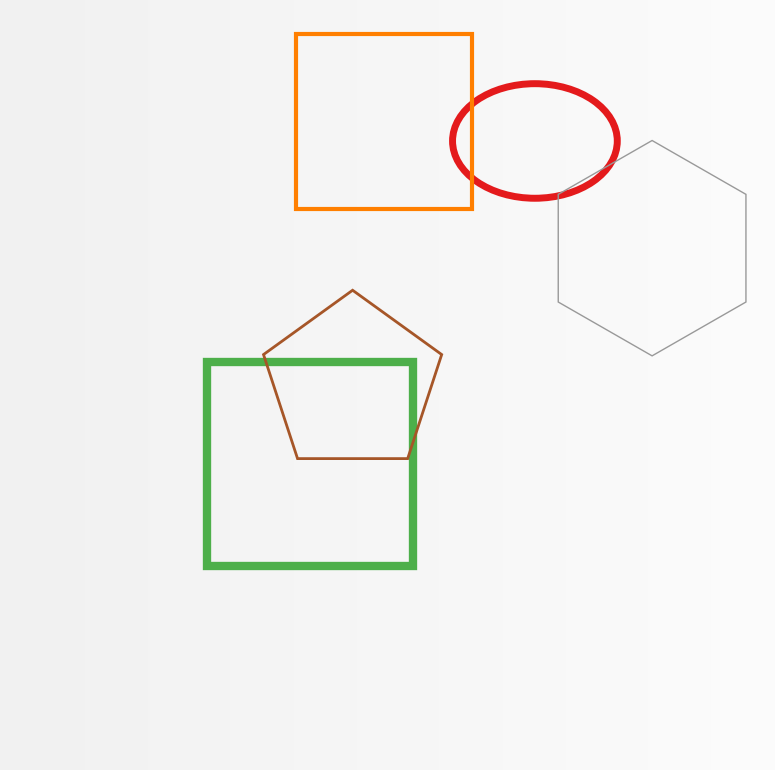[{"shape": "oval", "thickness": 2.5, "radius": 0.53, "center": [0.69, 0.817]}, {"shape": "square", "thickness": 3, "radius": 0.66, "center": [0.4, 0.397]}, {"shape": "square", "thickness": 1.5, "radius": 0.57, "center": [0.496, 0.842]}, {"shape": "pentagon", "thickness": 1, "radius": 0.6, "center": [0.455, 0.502]}, {"shape": "hexagon", "thickness": 0.5, "radius": 0.7, "center": [0.841, 0.678]}]